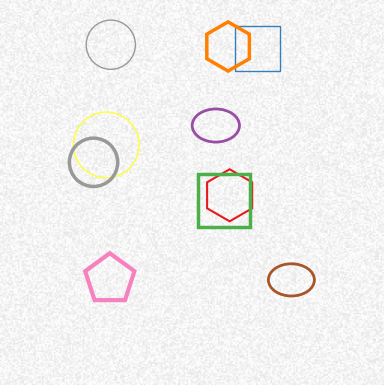[{"shape": "hexagon", "thickness": 1.5, "radius": 0.34, "center": [0.596, 0.493]}, {"shape": "square", "thickness": 1, "radius": 0.29, "center": [0.67, 0.873]}, {"shape": "square", "thickness": 2.5, "radius": 0.34, "center": [0.582, 0.479]}, {"shape": "oval", "thickness": 2, "radius": 0.31, "center": [0.561, 0.674]}, {"shape": "hexagon", "thickness": 2.5, "radius": 0.32, "center": [0.592, 0.879]}, {"shape": "circle", "thickness": 1, "radius": 0.43, "center": [0.276, 0.623]}, {"shape": "oval", "thickness": 2, "radius": 0.3, "center": [0.757, 0.273]}, {"shape": "pentagon", "thickness": 3, "radius": 0.34, "center": [0.285, 0.275]}, {"shape": "circle", "thickness": 2.5, "radius": 0.31, "center": [0.243, 0.578]}, {"shape": "circle", "thickness": 1, "radius": 0.32, "center": [0.288, 0.884]}]